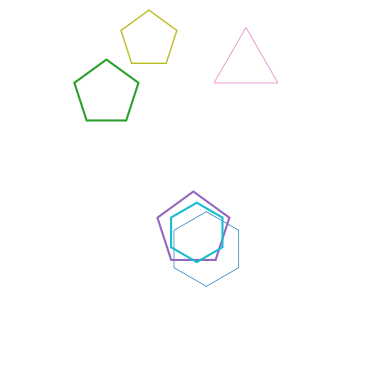[{"shape": "hexagon", "thickness": 0.5, "radius": 0.49, "center": [0.536, 0.353]}, {"shape": "pentagon", "thickness": 1.5, "radius": 0.44, "center": [0.276, 0.758]}, {"shape": "pentagon", "thickness": 1.5, "radius": 0.49, "center": [0.502, 0.404]}, {"shape": "triangle", "thickness": 0.5, "radius": 0.48, "center": [0.639, 0.832]}, {"shape": "pentagon", "thickness": 1, "radius": 0.38, "center": [0.387, 0.897]}, {"shape": "hexagon", "thickness": 1.5, "radius": 0.39, "center": [0.511, 0.396]}]